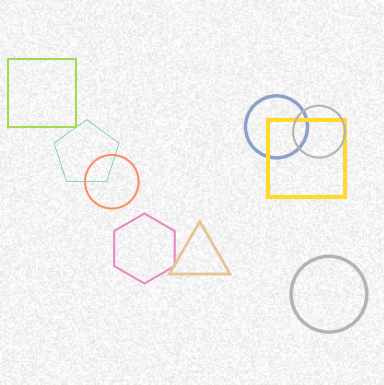[{"shape": "pentagon", "thickness": 0.5, "radius": 0.44, "center": [0.225, 0.601]}, {"shape": "circle", "thickness": 1.5, "radius": 0.35, "center": [0.291, 0.528]}, {"shape": "circle", "thickness": 2.5, "radius": 0.4, "center": [0.718, 0.67]}, {"shape": "hexagon", "thickness": 1.5, "radius": 0.45, "center": [0.375, 0.354]}, {"shape": "square", "thickness": 1.5, "radius": 0.44, "center": [0.11, 0.758]}, {"shape": "square", "thickness": 3, "radius": 0.5, "center": [0.795, 0.588]}, {"shape": "triangle", "thickness": 2, "radius": 0.46, "center": [0.519, 0.334]}, {"shape": "circle", "thickness": 1.5, "radius": 0.34, "center": [0.829, 0.658]}, {"shape": "circle", "thickness": 2.5, "radius": 0.49, "center": [0.854, 0.236]}]